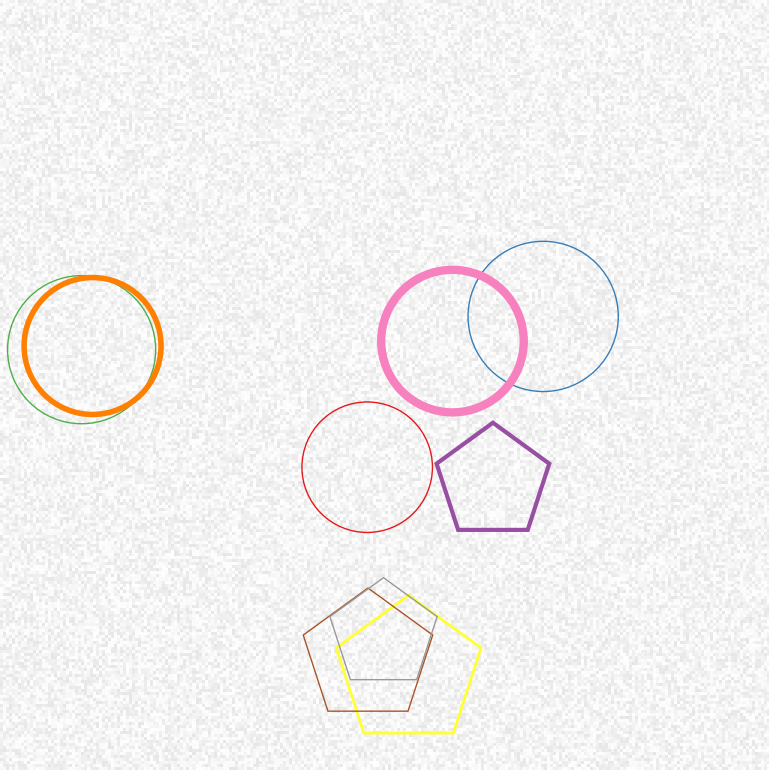[{"shape": "circle", "thickness": 0.5, "radius": 0.42, "center": [0.477, 0.393]}, {"shape": "circle", "thickness": 0.5, "radius": 0.49, "center": [0.705, 0.589]}, {"shape": "circle", "thickness": 0.5, "radius": 0.48, "center": [0.106, 0.546]}, {"shape": "pentagon", "thickness": 1.5, "radius": 0.38, "center": [0.64, 0.374]}, {"shape": "circle", "thickness": 2, "radius": 0.44, "center": [0.12, 0.551]}, {"shape": "pentagon", "thickness": 1, "radius": 0.49, "center": [0.531, 0.128]}, {"shape": "pentagon", "thickness": 0.5, "radius": 0.44, "center": [0.478, 0.148]}, {"shape": "circle", "thickness": 3, "radius": 0.46, "center": [0.588, 0.557]}, {"shape": "pentagon", "thickness": 0.5, "radius": 0.37, "center": [0.498, 0.177]}]